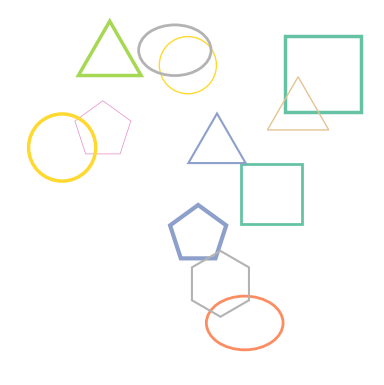[{"shape": "square", "thickness": 2, "radius": 0.39, "center": [0.706, 0.496]}, {"shape": "square", "thickness": 2.5, "radius": 0.5, "center": [0.839, 0.808]}, {"shape": "oval", "thickness": 2, "radius": 0.5, "center": [0.636, 0.161]}, {"shape": "triangle", "thickness": 1.5, "radius": 0.43, "center": [0.564, 0.619]}, {"shape": "pentagon", "thickness": 3, "radius": 0.38, "center": [0.515, 0.391]}, {"shape": "pentagon", "thickness": 0.5, "radius": 0.38, "center": [0.267, 0.662]}, {"shape": "triangle", "thickness": 2.5, "radius": 0.47, "center": [0.285, 0.851]}, {"shape": "circle", "thickness": 1, "radius": 0.37, "center": [0.488, 0.831]}, {"shape": "circle", "thickness": 2.5, "radius": 0.44, "center": [0.161, 0.617]}, {"shape": "triangle", "thickness": 1, "radius": 0.46, "center": [0.774, 0.708]}, {"shape": "hexagon", "thickness": 1.5, "radius": 0.43, "center": [0.573, 0.263]}, {"shape": "oval", "thickness": 2, "radius": 0.47, "center": [0.454, 0.87]}]